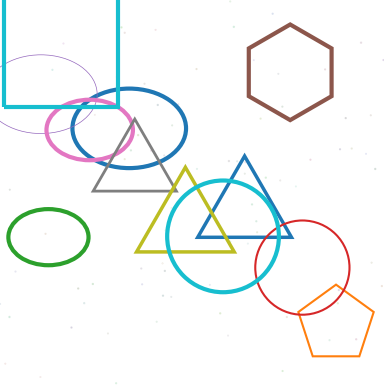[{"shape": "triangle", "thickness": 2.5, "radius": 0.7, "center": [0.635, 0.454]}, {"shape": "oval", "thickness": 3, "radius": 0.74, "center": [0.336, 0.667]}, {"shape": "pentagon", "thickness": 1.5, "radius": 0.51, "center": [0.873, 0.158]}, {"shape": "oval", "thickness": 3, "radius": 0.52, "center": [0.126, 0.384]}, {"shape": "circle", "thickness": 1.5, "radius": 0.61, "center": [0.785, 0.305]}, {"shape": "oval", "thickness": 0.5, "radius": 0.73, "center": [0.106, 0.755]}, {"shape": "hexagon", "thickness": 3, "radius": 0.62, "center": [0.754, 0.812]}, {"shape": "oval", "thickness": 3, "radius": 0.56, "center": [0.233, 0.662]}, {"shape": "triangle", "thickness": 2, "radius": 0.62, "center": [0.35, 0.566]}, {"shape": "triangle", "thickness": 2.5, "radius": 0.73, "center": [0.482, 0.419]}, {"shape": "square", "thickness": 3, "radius": 0.73, "center": [0.159, 0.87]}, {"shape": "circle", "thickness": 3, "radius": 0.73, "center": [0.579, 0.386]}]